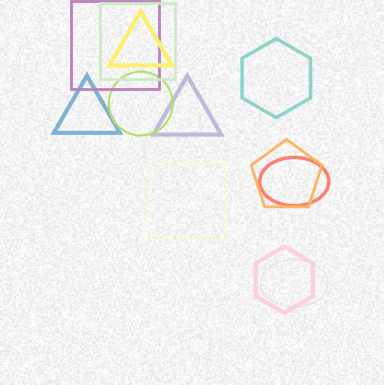[{"shape": "hexagon", "thickness": 2.5, "radius": 0.51, "center": [0.718, 0.797]}, {"shape": "square", "thickness": 0.5, "radius": 0.5, "center": [0.485, 0.477]}, {"shape": "triangle", "thickness": 3, "radius": 0.51, "center": [0.486, 0.701]}, {"shape": "oval", "thickness": 2.5, "radius": 0.45, "center": [0.764, 0.528]}, {"shape": "triangle", "thickness": 3, "radius": 0.5, "center": [0.226, 0.704]}, {"shape": "pentagon", "thickness": 2, "radius": 0.48, "center": [0.744, 0.541]}, {"shape": "circle", "thickness": 1.5, "radius": 0.41, "center": [0.366, 0.731]}, {"shape": "hexagon", "thickness": 3, "radius": 0.43, "center": [0.739, 0.273]}, {"shape": "oval", "thickness": 0.5, "radius": 0.44, "center": [0.764, 0.264]}, {"shape": "square", "thickness": 2, "radius": 0.57, "center": [0.299, 0.883]}, {"shape": "square", "thickness": 2, "radius": 0.49, "center": [0.357, 0.894]}, {"shape": "triangle", "thickness": 3, "radius": 0.47, "center": [0.365, 0.877]}]